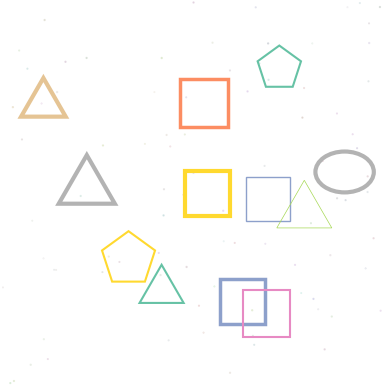[{"shape": "triangle", "thickness": 1.5, "radius": 0.33, "center": [0.42, 0.246]}, {"shape": "pentagon", "thickness": 1.5, "radius": 0.3, "center": [0.725, 0.823]}, {"shape": "square", "thickness": 2.5, "radius": 0.31, "center": [0.529, 0.733]}, {"shape": "square", "thickness": 1, "radius": 0.29, "center": [0.696, 0.484]}, {"shape": "square", "thickness": 2.5, "radius": 0.29, "center": [0.63, 0.216]}, {"shape": "square", "thickness": 1.5, "radius": 0.31, "center": [0.692, 0.186]}, {"shape": "triangle", "thickness": 0.5, "radius": 0.41, "center": [0.79, 0.449]}, {"shape": "square", "thickness": 3, "radius": 0.3, "center": [0.539, 0.498]}, {"shape": "pentagon", "thickness": 1.5, "radius": 0.36, "center": [0.334, 0.327]}, {"shape": "triangle", "thickness": 3, "radius": 0.33, "center": [0.113, 0.73]}, {"shape": "oval", "thickness": 3, "radius": 0.38, "center": [0.895, 0.553]}, {"shape": "triangle", "thickness": 3, "radius": 0.42, "center": [0.225, 0.513]}]